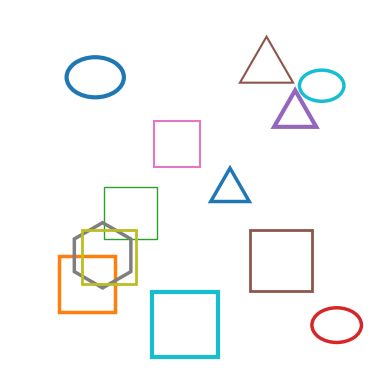[{"shape": "oval", "thickness": 3, "radius": 0.37, "center": [0.247, 0.799]}, {"shape": "triangle", "thickness": 2.5, "radius": 0.29, "center": [0.597, 0.505]}, {"shape": "square", "thickness": 2.5, "radius": 0.36, "center": [0.225, 0.263]}, {"shape": "square", "thickness": 1, "radius": 0.34, "center": [0.339, 0.446]}, {"shape": "oval", "thickness": 2.5, "radius": 0.32, "center": [0.874, 0.156]}, {"shape": "triangle", "thickness": 3, "radius": 0.32, "center": [0.767, 0.702]}, {"shape": "square", "thickness": 2, "radius": 0.4, "center": [0.73, 0.323]}, {"shape": "triangle", "thickness": 1.5, "radius": 0.4, "center": [0.692, 0.825]}, {"shape": "square", "thickness": 1.5, "radius": 0.3, "center": [0.46, 0.626]}, {"shape": "hexagon", "thickness": 2.5, "radius": 0.42, "center": [0.266, 0.337]}, {"shape": "square", "thickness": 2, "radius": 0.35, "center": [0.283, 0.333]}, {"shape": "oval", "thickness": 2.5, "radius": 0.29, "center": [0.836, 0.777]}, {"shape": "square", "thickness": 3, "radius": 0.42, "center": [0.48, 0.158]}]